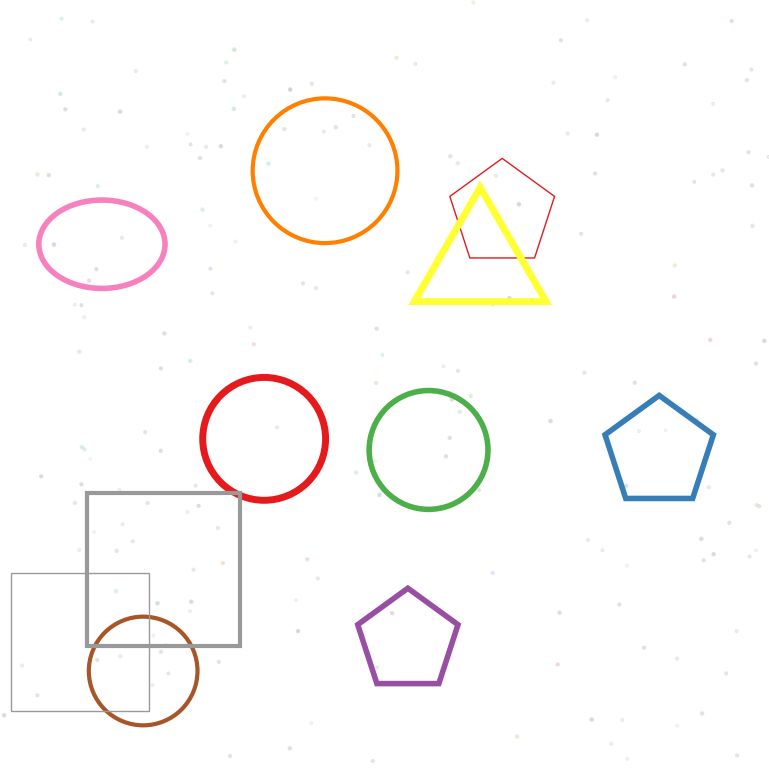[{"shape": "pentagon", "thickness": 0.5, "radius": 0.36, "center": [0.652, 0.723]}, {"shape": "circle", "thickness": 2.5, "radius": 0.4, "center": [0.343, 0.43]}, {"shape": "pentagon", "thickness": 2, "radius": 0.37, "center": [0.856, 0.412]}, {"shape": "circle", "thickness": 2, "radius": 0.39, "center": [0.557, 0.416]}, {"shape": "pentagon", "thickness": 2, "radius": 0.34, "center": [0.53, 0.168]}, {"shape": "circle", "thickness": 1.5, "radius": 0.47, "center": [0.422, 0.778]}, {"shape": "triangle", "thickness": 2.5, "radius": 0.49, "center": [0.624, 0.658]}, {"shape": "circle", "thickness": 1.5, "radius": 0.35, "center": [0.186, 0.129]}, {"shape": "oval", "thickness": 2, "radius": 0.41, "center": [0.132, 0.683]}, {"shape": "square", "thickness": 0.5, "radius": 0.45, "center": [0.104, 0.166]}, {"shape": "square", "thickness": 1.5, "radius": 0.5, "center": [0.212, 0.26]}]